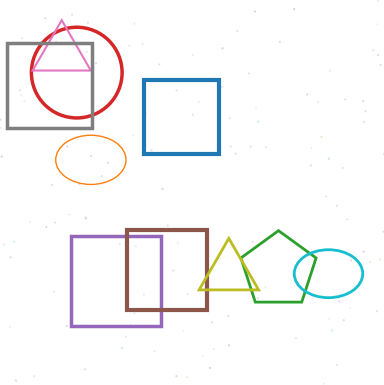[{"shape": "square", "thickness": 3, "radius": 0.48, "center": [0.471, 0.697]}, {"shape": "oval", "thickness": 1, "radius": 0.46, "center": [0.236, 0.585]}, {"shape": "pentagon", "thickness": 2, "radius": 0.51, "center": [0.723, 0.298]}, {"shape": "circle", "thickness": 2.5, "radius": 0.59, "center": [0.199, 0.811]}, {"shape": "square", "thickness": 2.5, "radius": 0.58, "center": [0.302, 0.27]}, {"shape": "square", "thickness": 3, "radius": 0.52, "center": [0.434, 0.298]}, {"shape": "triangle", "thickness": 1.5, "radius": 0.44, "center": [0.16, 0.86]}, {"shape": "square", "thickness": 2.5, "radius": 0.55, "center": [0.128, 0.778]}, {"shape": "triangle", "thickness": 2, "radius": 0.45, "center": [0.594, 0.292]}, {"shape": "oval", "thickness": 2, "radius": 0.44, "center": [0.853, 0.289]}]